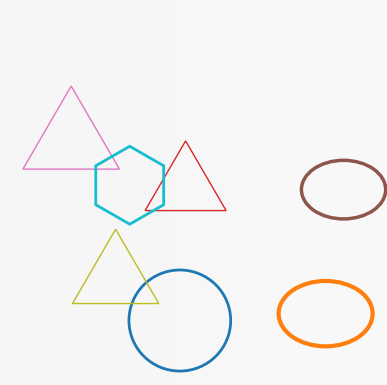[{"shape": "circle", "thickness": 2, "radius": 0.66, "center": [0.464, 0.167]}, {"shape": "oval", "thickness": 3, "radius": 0.61, "center": [0.84, 0.185]}, {"shape": "triangle", "thickness": 1, "radius": 0.6, "center": [0.479, 0.513]}, {"shape": "oval", "thickness": 2.5, "radius": 0.54, "center": [0.887, 0.507]}, {"shape": "triangle", "thickness": 1, "radius": 0.72, "center": [0.184, 0.633]}, {"shape": "triangle", "thickness": 1, "radius": 0.64, "center": [0.298, 0.276]}, {"shape": "hexagon", "thickness": 2, "radius": 0.51, "center": [0.335, 0.519]}]